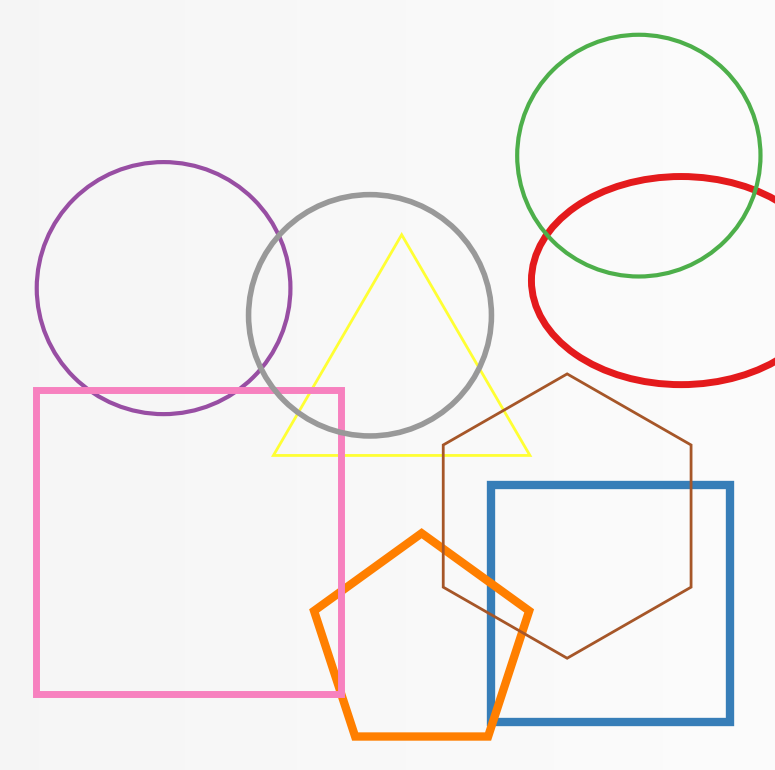[{"shape": "oval", "thickness": 2.5, "radius": 0.97, "center": [0.879, 0.636]}, {"shape": "square", "thickness": 3, "radius": 0.77, "center": [0.787, 0.216]}, {"shape": "circle", "thickness": 1.5, "radius": 0.78, "center": [0.824, 0.798]}, {"shape": "circle", "thickness": 1.5, "radius": 0.82, "center": [0.211, 0.626]}, {"shape": "pentagon", "thickness": 3, "radius": 0.73, "center": [0.544, 0.162]}, {"shape": "triangle", "thickness": 1, "radius": 0.96, "center": [0.518, 0.504]}, {"shape": "hexagon", "thickness": 1, "radius": 0.92, "center": [0.732, 0.33]}, {"shape": "square", "thickness": 2.5, "radius": 0.99, "center": [0.244, 0.296]}, {"shape": "circle", "thickness": 2, "radius": 0.78, "center": [0.477, 0.591]}]